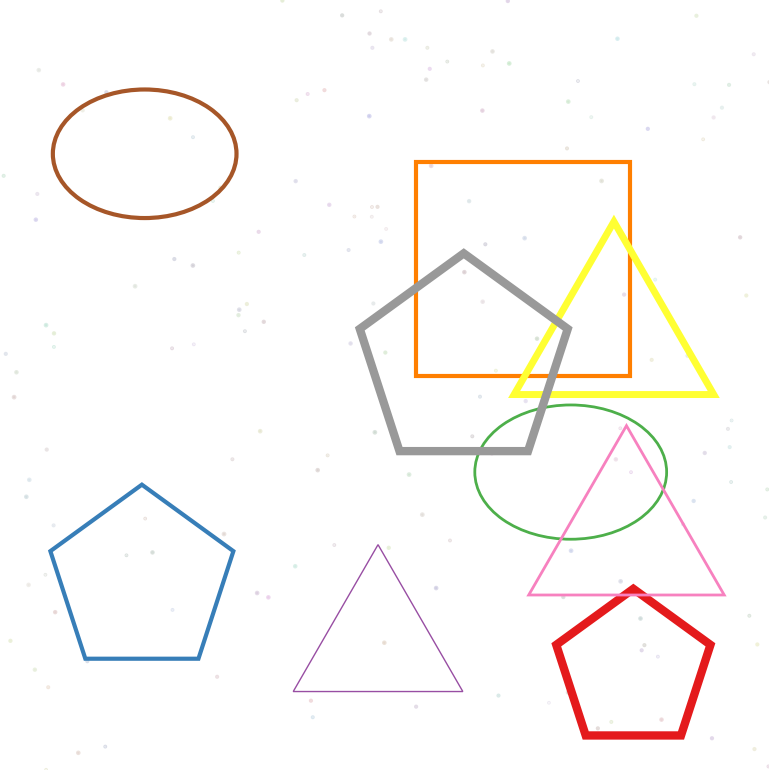[{"shape": "pentagon", "thickness": 3, "radius": 0.53, "center": [0.823, 0.13]}, {"shape": "pentagon", "thickness": 1.5, "radius": 0.62, "center": [0.184, 0.246]}, {"shape": "oval", "thickness": 1, "radius": 0.62, "center": [0.741, 0.387]}, {"shape": "triangle", "thickness": 0.5, "radius": 0.64, "center": [0.491, 0.165]}, {"shape": "square", "thickness": 1.5, "radius": 0.7, "center": [0.679, 0.651]}, {"shape": "triangle", "thickness": 2.5, "radius": 0.75, "center": [0.797, 0.562]}, {"shape": "oval", "thickness": 1.5, "radius": 0.6, "center": [0.188, 0.8]}, {"shape": "triangle", "thickness": 1, "radius": 0.73, "center": [0.814, 0.301]}, {"shape": "pentagon", "thickness": 3, "radius": 0.71, "center": [0.602, 0.529]}]